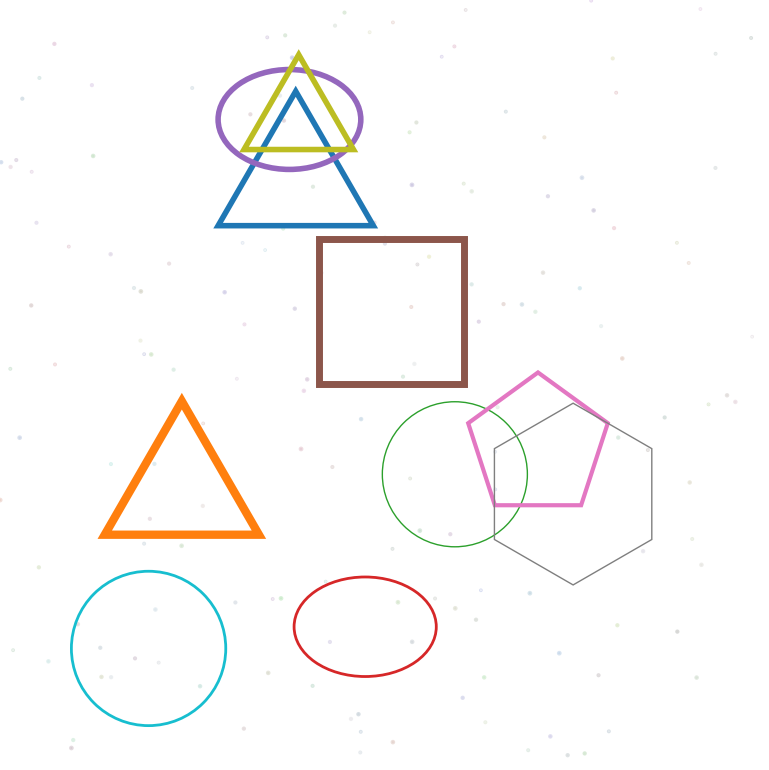[{"shape": "triangle", "thickness": 2, "radius": 0.58, "center": [0.384, 0.765]}, {"shape": "triangle", "thickness": 3, "radius": 0.58, "center": [0.236, 0.363]}, {"shape": "circle", "thickness": 0.5, "radius": 0.47, "center": [0.591, 0.384]}, {"shape": "oval", "thickness": 1, "radius": 0.46, "center": [0.474, 0.186]}, {"shape": "oval", "thickness": 2, "radius": 0.46, "center": [0.376, 0.845]}, {"shape": "square", "thickness": 2.5, "radius": 0.47, "center": [0.508, 0.595]}, {"shape": "pentagon", "thickness": 1.5, "radius": 0.48, "center": [0.699, 0.421]}, {"shape": "hexagon", "thickness": 0.5, "radius": 0.59, "center": [0.744, 0.358]}, {"shape": "triangle", "thickness": 2, "radius": 0.41, "center": [0.388, 0.847]}, {"shape": "circle", "thickness": 1, "radius": 0.5, "center": [0.193, 0.158]}]